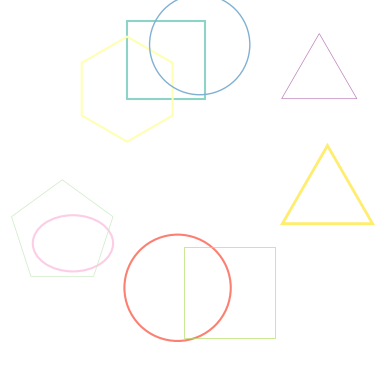[{"shape": "square", "thickness": 1.5, "radius": 0.51, "center": [0.431, 0.844]}, {"shape": "hexagon", "thickness": 1.5, "radius": 0.68, "center": [0.33, 0.768]}, {"shape": "circle", "thickness": 1.5, "radius": 0.69, "center": [0.461, 0.252]}, {"shape": "circle", "thickness": 1, "radius": 0.65, "center": [0.519, 0.884]}, {"shape": "square", "thickness": 0.5, "radius": 0.59, "center": [0.596, 0.24]}, {"shape": "oval", "thickness": 1.5, "radius": 0.52, "center": [0.189, 0.368]}, {"shape": "triangle", "thickness": 0.5, "radius": 0.56, "center": [0.829, 0.8]}, {"shape": "pentagon", "thickness": 0.5, "radius": 0.69, "center": [0.162, 0.394]}, {"shape": "triangle", "thickness": 2, "radius": 0.68, "center": [0.851, 0.487]}]